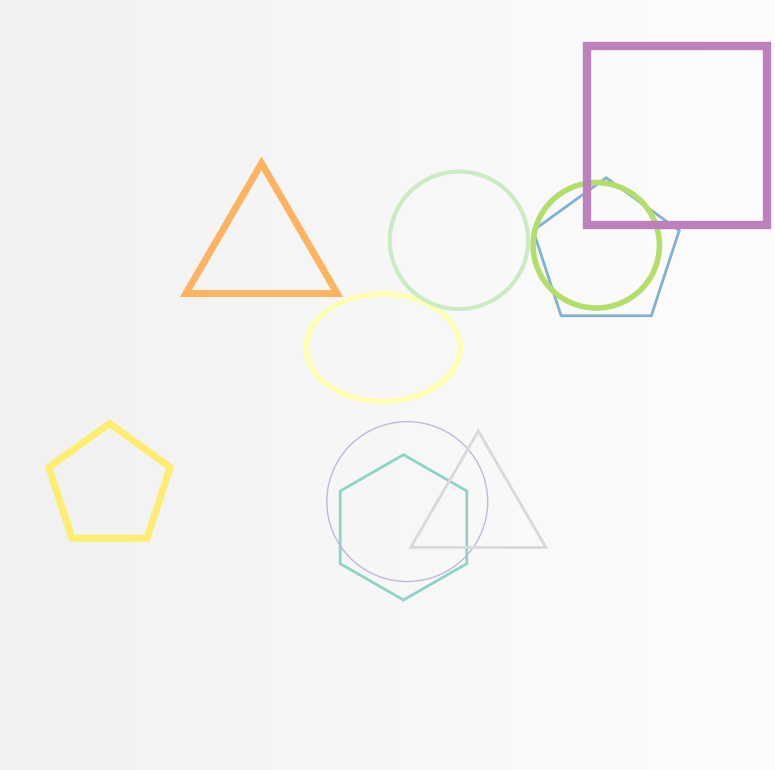[{"shape": "hexagon", "thickness": 1, "radius": 0.47, "center": [0.521, 0.315]}, {"shape": "oval", "thickness": 2, "radius": 0.5, "center": [0.494, 0.549]}, {"shape": "circle", "thickness": 0.5, "radius": 0.52, "center": [0.526, 0.349]}, {"shape": "pentagon", "thickness": 1, "radius": 0.5, "center": [0.782, 0.67]}, {"shape": "triangle", "thickness": 2.5, "radius": 0.56, "center": [0.337, 0.675]}, {"shape": "circle", "thickness": 2, "radius": 0.41, "center": [0.769, 0.681]}, {"shape": "triangle", "thickness": 1, "radius": 0.5, "center": [0.617, 0.339]}, {"shape": "square", "thickness": 3, "radius": 0.58, "center": [0.873, 0.824]}, {"shape": "circle", "thickness": 1.5, "radius": 0.45, "center": [0.592, 0.688]}, {"shape": "pentagon", "thickness": 2.5, "radius": 0.41, "center": [0.141, 0.368]}]